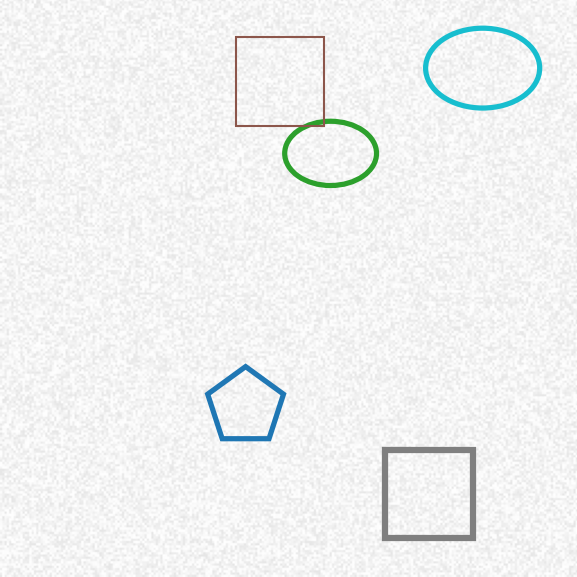[{"shape": "pentagon", "thickness": 2.5, "radius": 0.35, "center": [0.425, 0.295]}, {"shape": "oval", "thickness": 2.5, "radius": 0.4, "center": [0.572, 0.734]}, {"shape": "square", "thickness": 1, "radius": 0.38, "center": [0.484, 0.858]}, {"shape": "square", "thickness": 3, "radius": 0.38, "center": [0.743, 0.144]}, {"shape": "oval", "thickness": 2.5, "radius": 0.49, "center": [0.836, 0.881]}]